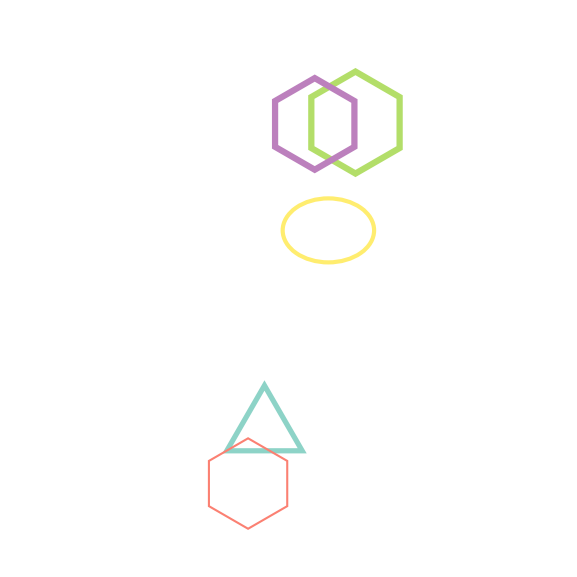[{"shape": "triangle", "thickness": 2.5, "radius": 0.38, "center": [0.458, 0.256]}, {"shape": "hexagon", "thickness": 1, "radius": 0.39, "center": [0.43, 0.162]}, {"shape": "hexagon", "thickness": 3, "radius": 0.44, "center": [0.616, 0.787]}, {"shape": "hexagon", "thickness": 3, "radius": 0.4, "center": [0.545, 0.785]}, {"shape": "oval", "thickness": 2, "radius": 0.4, "center": [0.569, 0.6]}]